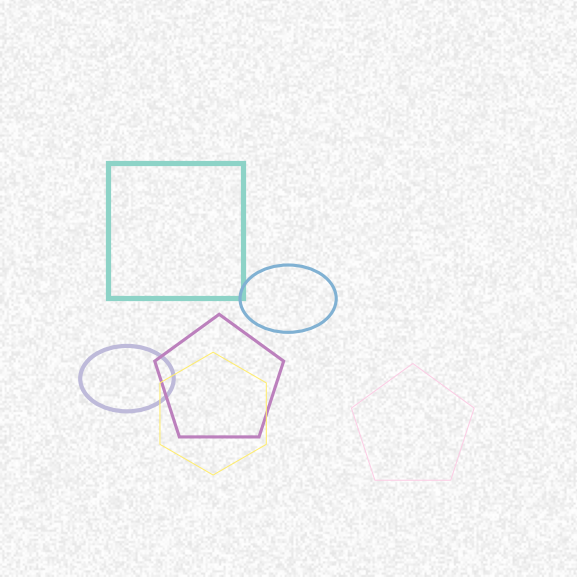[{"shape": "square", "thickness": 2.5, "radius": 0.58, "center": [0.304, 0.6]}, {"shape": "oval", "thickness": 2, "radius": 0.4, "center": [0.22, 0.344]}, {"shape": "oval", "thickness": 1.5, "radius": 0.42, "center": [0.499, 0.482]}, {"shape": "pentagon", "thickness": 0.5, "radius": 0.56, "center": [0.715, 0.258]}, {"shape": "pentagon", "thickness": 1.5, "radius": 0.59, "center": [0.38, 0.338]}, {"shape": "hexagon", "thickness": 0.5, "radius": 0.53, "center": [0.369, 0.283]}]